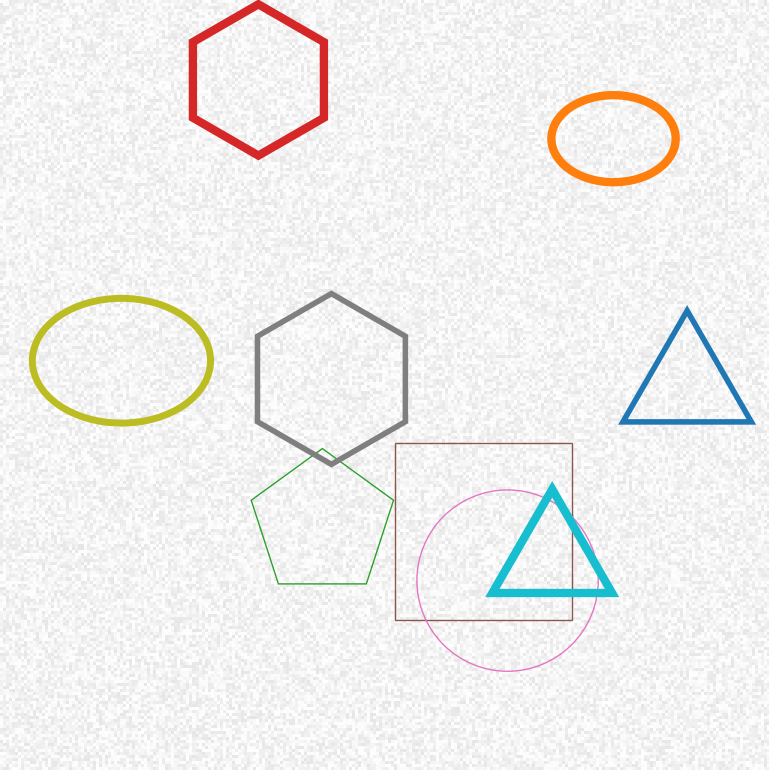[{"shape": "triangle", "thickness": 2, "radius": 0.48, "center": [0.892, 0.5]}, {"shape": "oval", "thickness": 3, "radius": 0.4, "center": [0.797, 0.82]}, {"shape": "pentagon", "thickness": 0.5, "radius": 0.49, "center": [0.419, 0.32]}, {"shape": "hexagon", "thickness": 3, "radius": 0.49, "center": [0.336, 0.896]}, {"shape": "square", "thickness": 0.5, "radius": 0.58, "center": [0.628, 0.31]}, {"shape": "circle", "thickness": 0.5, "radius": 0.59, "center": [0.659, 0.246]}, {"shape": "hexagon", "thickness": 2, "radius": 0.55, "center": [0.43, 0.508]}, {"shape": "oval", "thickness": 2.5, "radius": 0.58, "center": [0.158, 0.532]}, {"shape": "triangle", "thickness": 3, "radius": 0.45, "center": [0.717, 0.275]}]